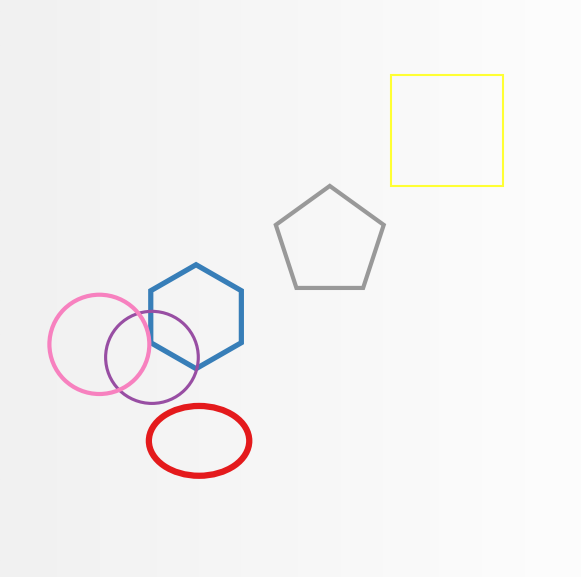[{"shape": "oval", "thickness": 3, "radius": 0.43, "center": [0.342, 0.236]}, {"shape": "hexagon", "thickness": 2.5, "radius": 0.45, "center": [0.337, 0.451]}, {"shape": "circle", "thickness": 1.5, "radius": 0.4, "center": [0.261, 0.38]}, {"shape": "square", "thickness": 1, "radius": 0.48, "center": [0.768, 0.773]}, {"shape": "circle", "thickness": 2, "radius": 0.43, "center": [0.171, 0.403]}, {"shape": "pentagon", "thickness": 2, "radius": 0.49, "center": [0.567, 0.58]}]